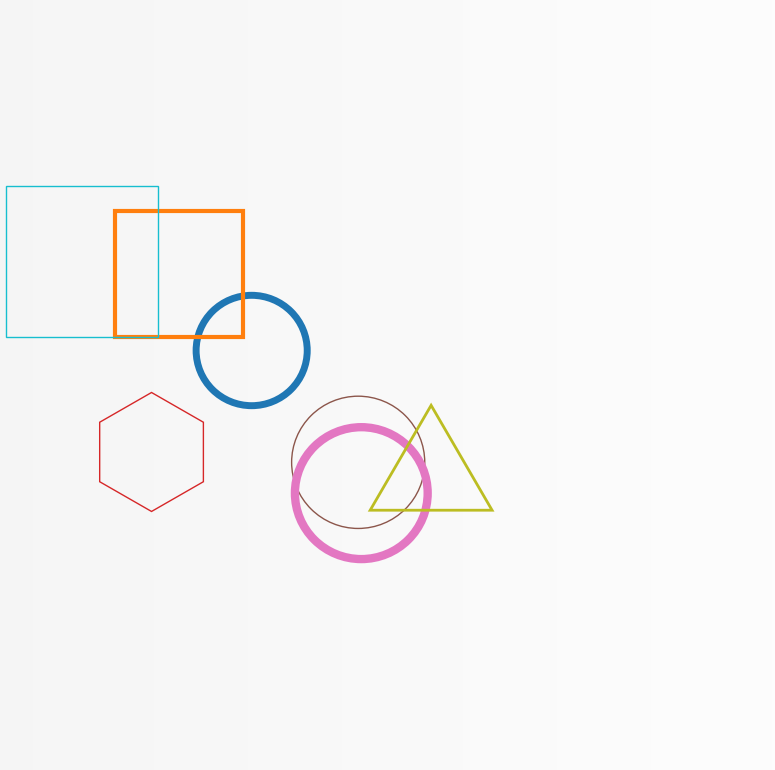[{"shape": "circle", "thickness": 2.5, "radius": 0.36, "center": [0.325, 0.545]}, {"shape": "square", "thickness": 1.5, "radius": 0.41, "center": [0.231, 0.644]}, {"shape": "hexagon", "thickness": 0.5, "radius": 0.39, "center": [0.196, 0.413]}, {"shape": "circle", "thickness": 0.5, "radius": 0.43, "center": [0.462, 0.4]}, {"shape": "circle", "thickness": 3, "radius": 0.43, "center": [0.466, 0.36]}, {"shape": "triangle", "thickness": 1, "radius": 0.45, "center": [0.556, 0.383]}, {"shape": "square", "thickness": 0.5, "radius": 0.49, "center": [0.106, 0.66]}]